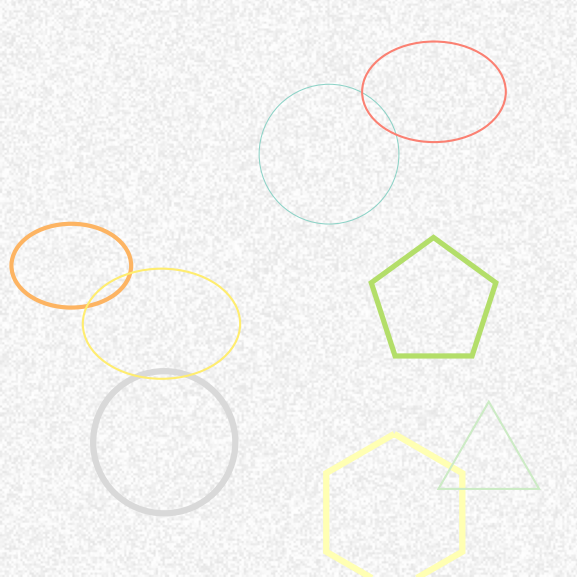[{"shape": "circle", "thickness": 0.5, "radius": 0.61, "center": [0.57, 0.732]}, {"shape": "hexagon", "thickness": 3, "radius": 0.68, "center": [0.683, 0.112]}, {"shape": "oval", "thickness": 1, "radius": 0.62, "center": [0.751, 0.84]}, {"shape": "oval", "thickness": 2, "radius": 0.52, "center": [0.123, 0.539]}, {"shape": "pentagon", "thickness": 2.5, "radius": 0.57, "center": [0.751, 0.474]}, {"shape": "circle", "thickness": 3, "radius": 0.62, "center": [0.284, 0.233]}, {"shape": "triangle", "thickness": 1, "radius": 0.5, "center": [0.846, 0.203]}, {"shape": "oval", "thickness": 1, "radius": 0.68, "center": [0.28, 0.439]}]